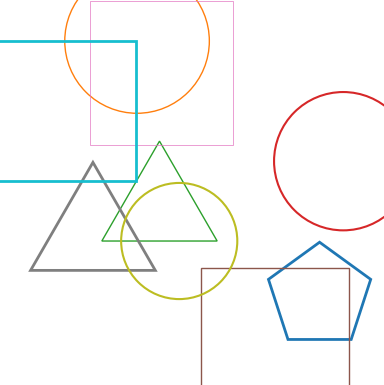[{"shape": "pentagon", "thickness": 2, "radius": 0.7, "center": [0.83, 0.231]}, {"shape": "circle", "thickness": 1, "radius": 0.94, "center": [0.356, 0.894]}, {"shape": "triangle", "thickness": 1, "radius": 0.86, "center": [0.414, 0.46]}, {"shape": "circle", "thickness": 1.5, "radius": 0.9, "center": [0.891, 0.581]}, {"shape": "square", "thickness": 1, "radius": 0.96, "center": [0.714, 0.111]}, {"shape": "square", "thickness": 0.5, "radius": 0.93, "center": [0.42, 0.811]}, {"shape": "triangle", "thickness": 2, "radius": 0.94, "center": [0.241, 0.391]}, {"shape": "circle", "thickness": 1.5, "radius": 0.75, "center": [0.466, 0.374]}, {"shape": "square", "thickness": 2, "radius": 0.91, "center": [0.171, 0.712]}]